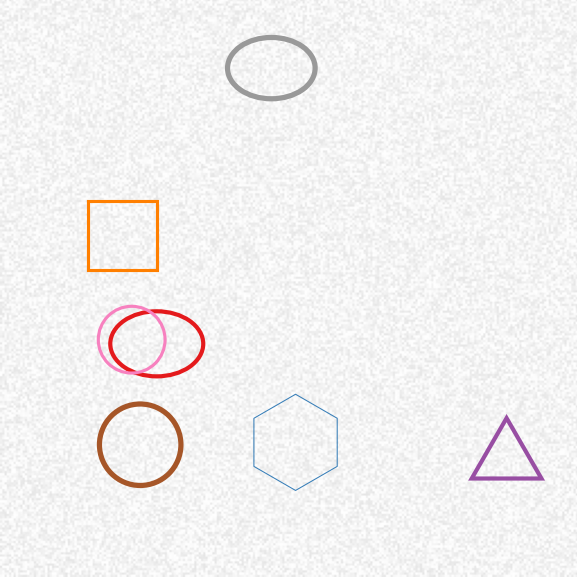[{"shape": "oval", "thickness": 2, "radius": 0.4, "center": [0.271, 0.404]}, {"shape": "hexagon", "thickness": 0.5, "radius": 0.42, "center": [0.512, 0.233]}, {"shape": "triangle", "thickness": 2, "radius": 0.35, "center": [0.877, 0.205]}, {"shape": "square", "thickness": 1.5, "radius": 0.3, "center": [0.212, 0.592]}, {"shape": "circle", "thickness": 2.5, "radius": 0.35, "center": [0.243, 0.229]}, {"shape": "circle", "thickness": 1.5, "radius": 0.29, "center": [0.228, 0.411]}, {"shape": "oval", "thickness": 2.5, "radius": 0.38, "center": [0.47, 0.881]}]